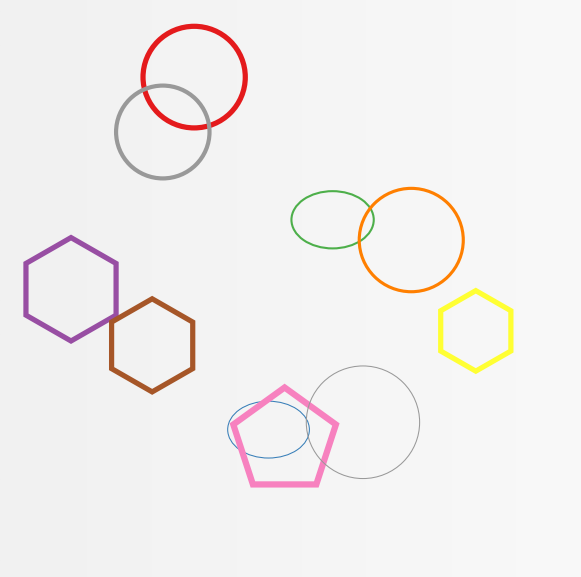[{"shape": "circle", "thickness": 2.5, "radius": 0.44, "center": [0.334, 0.866]}, {"shape": "oval", "thickness": 0.5, "radius": 0.35, "center": [0.462, 0.255]}, {"shape": "oval", "thickness": 1, "radius": 0.35, "center": [0.572, 0.619]}, {"shape": "hexagon", "thickness": 2.5, "radius": 0.45, "center": [0.122, 0.498]}, {"shape": "circle", "thickness": 1.5, "radius": 0.45, "center": [0.708, 0.583]}, {"shape": "hexagon", "thickness": 2.5, "radius": 0.35, "center": [0.819, 0.426]}, {"shape": "hexagon", "thickness": 2.5, "radius": 0.4, "center": [0.262, 0.401]}, {"shape": "pentagon", "thickness": 3, "radius": 0.46, "center": [0.49, 0.235]}, {"shape": "circle", "thickness": 2, "radius": 0.4, "center": [0.28, 0.771]}, {"shape": "circle", "thickness": 0.5, "radius": 0.49, "center": [0.624, 0.268]}]